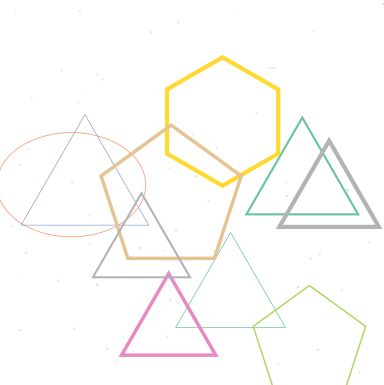[{"shape": "triangle", "thickness": 0.5, "radius": 0.82, "center": [0.599, 0.232]}, {"shape": "triangle", "thickness": 1.5, "radius": 0.84, "center": [0.785, 0.527]}, {"shape": "oval", "thickness": 0.5, "radius": 0.97, "center": [0.185, 0.52]}, {"shape": "triangle", "thickness": 0.5, "radius": 0.96, "center": [0.221, 0.511]}, {"shape": "triangle", "thickness": 2.5, "radius": 0.71, "center": [0.438, 0.148]}, {"shape": "pentagon", "thickness": 1, "radius": 0.77, "center": [0.804, 0.105]}, {"shape": "hexagon", "thickness": 3, "radius": 0.83, "center": [0.578, 0.684]}, {"shape": "pentagon", "thickness": 2.5, "radius": 0.96, "center": [0.445, 0.484]}, {"shape": "triangle", "thickness": 1.5, "radius": 0.73, "center": [0.367, 0.353]}, {"shape": "triangle", "thickness": 3, "radius": 0.75, "center": [0.855, 0.485]}]